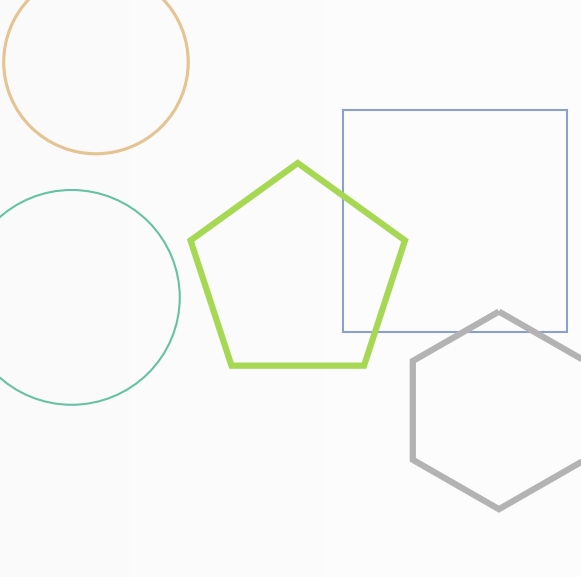[{"shape": "circle", "thickness": 1, "radius": 0.93, "center": [0.123, 0.484]}, {"shape": "square", "thickness": 1, "radius": 0.96, "center": [0.783, 0.617]}, {"shape": "pentagon", "thickness": 3, "radius": 0.97, "center": [0.512, 0.523]}, {"shape": "circle", "thickness": 1.5, "radius": 0.79, "center": [0.165, 0.892]}, {"shape": "hexagon", "thickness": 3, "radius": 0.86, "center": [0.858, 0.289]}]